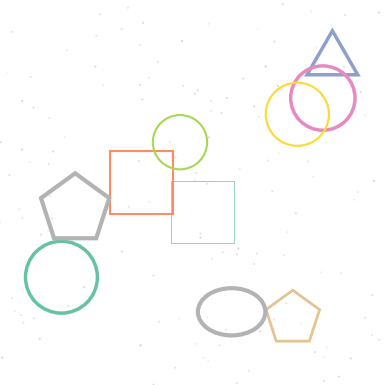[{"shape": "square", "thickness": 0.5, "radius": 0.4, "center": [0.526, 0.45]}, {"shape": "circle", "thickness": 2.5, "radius": 0.47, "center": [0.16, 0.28]}, {"shape": "square", "thickness": 1.5, "radius": 0.41, "center": [0.367, 0.525]}, {"shape": "triangle", "thickness": 2.5, "radius": 0.38, "center": [0.863, 0.844]}, {"shape": "circle", "thickness": 2.5, "radius": 0.42, "center": [0.839, 0.745]}, {"shape": "circle", "thickness": 1.5, "radius": 0.35, "center": [0.468, 0.631]}, {"shape": "circle", "thickness": 1.5, "radius": 0.41, "center": [0.772, 0.703]}, {"shape": "pentagon", "thickness": 2, "radius": 0.37, "center": [0.761, 0.173]}, {"shape": "oval", "thickness": 3, "radius": 0.44, "center": [0.602, 0.19]}, {"shape": "pentagon", "thickness": 3, "radius": 0.47, "center": [0.195, 0.457]}]